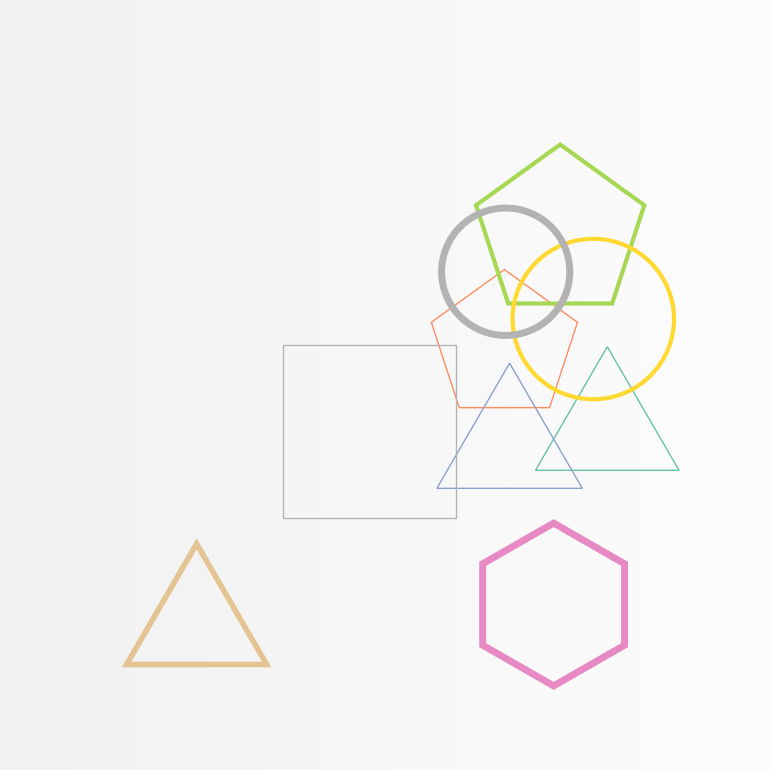[{"shape": "triangle", "thickness": 0.5, "radius": 0.53, "center": [0.784, 0.443]}, {"shape": "pentagon", "thickness": 0.5, "radius": 0.5, "center": [0.651, 0.551]}, {"shape": "triangle", "thickness": 0.5, "radius": 0.54, "center": [0.658, 0.42]}, {"shape": "hexagon", "thickness": 2.5, "radius": 0.53, "center": [0.714, 0.215]}, {"shape": "pentagon", "thickness": 1.5, "radius": 0.57, "center": [0.723, 0.698]}, {"shape": "circle", "thickness": 1.5, "radius": 0.52, "center": [0.766, 0.586]}, {"shape": "triangle", "thickness": 2, "radius": 0.52, "center": [0.254, 0.189]}, {"shape": "circle", "thickness": 2.5, "radius": 0.41, "center": [0.653, 0.647]}, {"shape": "square", "thickness": 0.5, "radius": 0.56, "center": [0.477, 0.44]}]